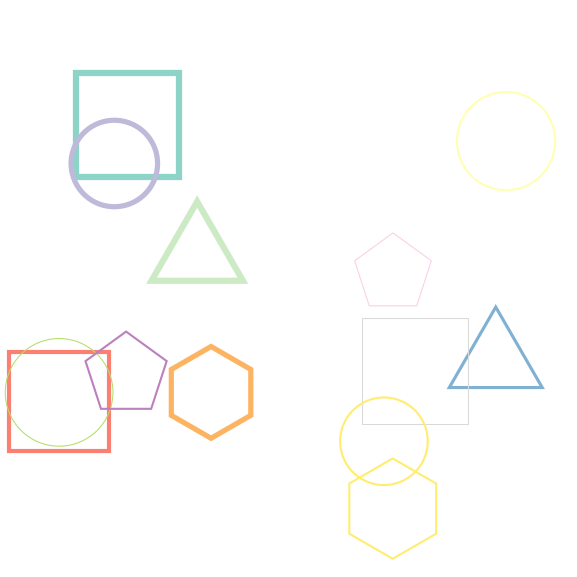[{"shape": "square", "thickness": 3, "radius": 0.45, "center": [0.221, 0.783]}, {"shape": "circle", "thickness": 1, "radius": 0.43, "center": [0.876, 0.755]}, {"shape": "circle", "thickness": 2.5, "radius": 0.37, "center": [0.198, 0.716]}, {"shape": "square", "thickness": 2, "radius": 0.43, "center": [0.102, 0.304]}, {"shape": "triangle", "thickness": 1.5, "radius": 0.46, "center": [0.858, 0.375]}, {"shape": "hexagon", "thickness": 2.5, "radius": 0.4, "center": [0.365, 0.32]}, {"shape": "circle", "thickness": 0.5, "radius": 0.47, "center": [0.102, 0.32]}, {"shape": "pentagon", "thickness": 0.5, "radius": 0.35, "center": [0.681, 0.526]}, {"shape": "square", "thickness": 0.5, "radius": 0.46, "center": [0.719, 0.357]}, {"shape": "pentagon", "thickness": 1, "radius": 0.37, "center": [0.218, 0.351]}, {"shape": "triangle", "thickness": 3, "radius": 0.46, "center": [0.341, 0.559]}, {"shape": "circle", "thickness": 1, "radius": 0.38, "center": [0.665, 0.235]}, {"shape": "hexagon", "thickness": 1, "radius": 0.43, "center": [0.68, 0.118]}]